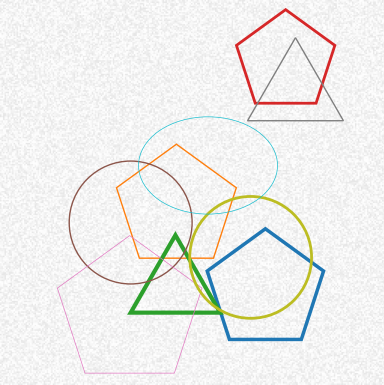[{"shape": "pentagon", "thickness": 2.5, "radius": 0.79, "center": [0.689, 0.247]}, {"shape": "pentagon", "thickness": 1, "radius": 0.82, "center": [0.458, 0.462]}, {"shape": "triangle", "thickness": 3, "radius": 0.67, "center": [0.456, 0.255]}, {"shape": "pentagon", "thickness": 2, "radius": 0.67, "center": [0.742, 0.841]}, {"shape": "circle", "thickness": 1, "radius": 0.8, "center": [0.339, 0.422]}, {"shape": "pentagon", "thickness": 0.5, "radius": 0.99, "center": [0.337, 0.191]}, {"shape": "triangle", "thickness": 1, "radius": 0.72, "center": [0.767, 0.758]}, {"shape": "circle", "thickness": 2, "radius": 0.79, "center": [0.651, 0.331]}, {"shape": "oval", "thickness": 0.5, "radius": 0.9, "center": [0.54, 0.57]}]